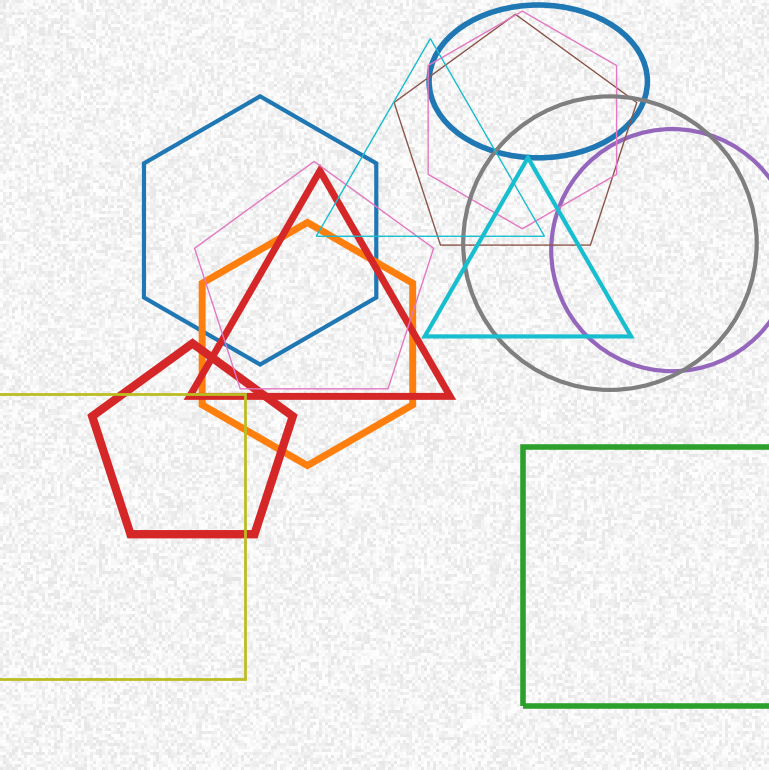[{"shape": "oval", "thickness": 2, "radius": 0.71, "center": [0.699, 0.894]}, {"shape": "hexagon", "thickness": 1.5, "radius": 0.87, "center": [0.338, 0.701]}, {"shape": "hexagon", "thickness": 2.5, "radius": 0.79, "center": [0.399, 0.553]}, {"shape": "square", "thickness": 2, "radius": 0.84, "center": [0.847, 0.252]}, {"shape": "triangle", "thickness": 2.5, "radius": 0.98, "center": [0.415, 0.583]}, {"shape": "pentagon", "thickness": 3, "radius": 0.68, "center": [0.25, 0.417]}, {"shape": "circle", "thickness": 1.5, "radius": 0.79, "center": [0.873, 0.675]}, {"shape": "pentagon", "thickness": 0.5, "radius": 0.83, "center": [0.669, 0.816]}, {"shape": "hexagon", "thickness": 0.5, "radius": 0.71, "center": [0.678, 0.844]}, {"shape": "pentagon", "thickness": 0.5, "radius": 0.82, "center": [0.408, 0.627]}, {"shape": "circle", "thickness": 1.5, "radius": 0.95, "center": [0.792, 0.684]}, {"shape": "square", "thickness": 1, "radius": 0.93, "center": [0.133, 0.303]}, {"shape": "triangle", "thickness": 0.5, "radius": 0.86, "center": [0.559, 0.779]}, {"shape": "triangle", "thickness": 1.5, "radius": 0.77, "center": [0.686, 0.64]}]